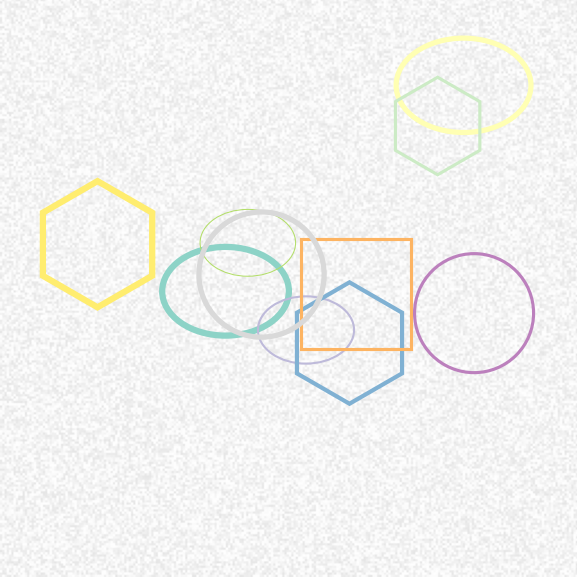[{"shape": "oval", "thickness": 3, "radius": 0.55, "center": [0.391, 0.495]}, {"shape": "oval", "thickness": 2.5, "radius": 0.58, "center": [0.803, 0.851]}, {"shape": "oval", "thickness": 1, "radius": 0.42, "center": [0.53, 0.428]}, {"shape": "hexagon", "thickness": 2, "radius": 0.53, "center": [0.605, 0.405]}, {"shape": "square", "thickness": 1.5, "radius": 0.47, "center": [0.616, 0.49]}, {"shape": "oval", "thickness": 0.5, "radius": 0.41, "center": [0.429, 0.579]}, {"shape": "circle", "thickness": 2.5, "radius": 0.54, "center": [0.453, 0.524]}, {"shape": "circle", "thickness": 1.5, "radius": 0.52, "center": [0.821, 0.457]}, {"shape": "hexagon", "thickness": 1.5, "radius": 0.42, "center": [0.758, 0.781]}, {"shape": "hexagon", "thickness": 3, "radius": 0.55, "center": [0.169, 0.576]}]